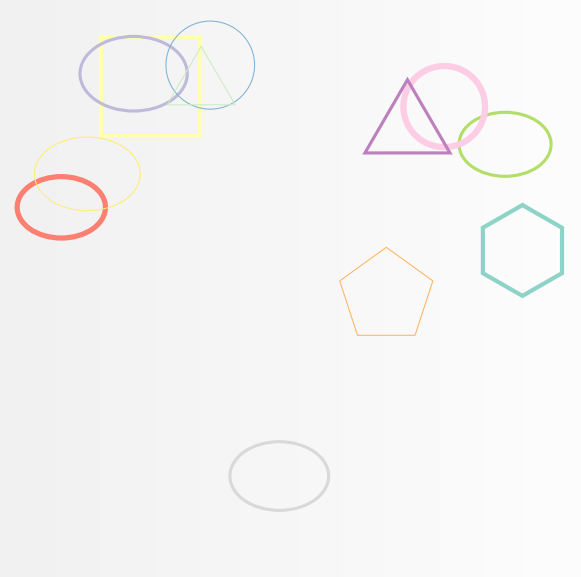[{"shape": "hexagon", "thickness": 2, "radius": 0.39, "center": [0.899, 0.565]}, {"shape": "square", "thickness": 2, "radius": 0.43, "center": [0.259, 0.849]}, {"shape": "oval", "thickness": 1.5, "radius": 0.46, "center": [0.23, 0.871]}, {"shape": "oval", "thickness": 2.5, "radius": 0.38, "center": [0.105, 0.64]}, {"shape": "circle", "thickness": 0.5, "radius": 0.38, "center": [0.362, 0.886]}, {"shape": "pentagon", "thickness": 0.5, "radius": 0.42, "center": [0.665, 0.487]}, {"shape": "oval", "thickness": 1.5, "radius": 0.4, "center": [0.869, 0.749]}, {"shape": "circle", "thickness": 3, "radius": 0.35, "center": [0.764, 0.815]}, {"shape": "oval", "thickness": 1.5, "radius": 0.42, "center": [0.481, 0.175]}, {"shape": "triangle", "thickness": 1.5, "radius": 0.42, "center": [0.701, 0.777]}, {"shape": "triangle", "thickness": 0.5, "radius": 0.34, "center": [0.346, 0.851]}, {"shape": "oval", "thickness": 0.5, "radius": 0.46, "center": [0.15, 0.698]}]